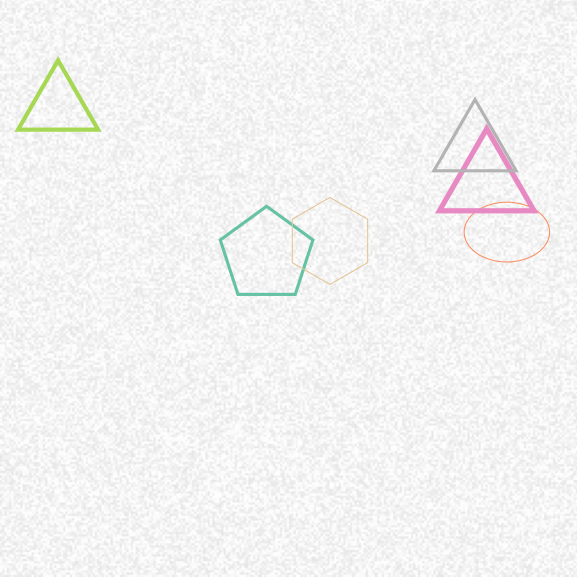[{"shape": "pentagon", "thickness": 1.5, "radius": 0.42, "center": [0.462, 0.558]}, {"shape": "oval", "thickness": 0.5, "radius": 0.37, "center": [0.878, 0.597]}, {"shape": "triangle", "thickness": 2.5, "radius": 0.47, "center": [0.843, 0.681]}, {"shape": "triangle", "thickness": 2, "radius": 0.4, "center": [0.101, 0.815]}, {"shape": "hexagon", "thickness": 0.5, "radius": 0.38, "center": [0.571, 0.582]}, {"shape": "triangle", "thickness": 1.5, "radius": 0.41, "center": [0.823, 0.745]}]